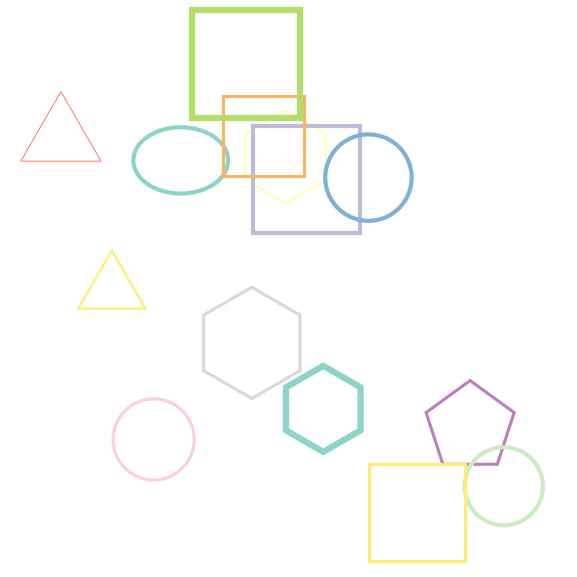[{"shape": "oval", "thickness": 2, "radius": 0.41, "center": [0.313, 0.721]}, {"shape": "hexagon", "thickness": 3, "radius": 0.37, "center": [0.56, 0.291]}, {"shape": "hexagon", "thickness": 1, "radius": 0.4, "center": [0.495, 0.727]}, {"shape": "square", "thickness": 2, "radius": 0.46, "center": [0.531, 0.688]}, {"shape": "triangle", "thickness": 0.5, "radius": 0.4, "center": [0.105, 0.76]}, {"shape": "circle", "thickness": 2, "radius": 0.37, "center": [0.638, 0.692]}, {"shape": "square", "thickness": 1.5, "radius": 0.35, "center": [0.456, 0.764]}, {"shape": "square", "thickness": 3, "radius": 0.47, "center": [0.426, 0.888]}, {"shape": "circle", "thickness": 1.5, "radius": 0.35, "center": [0.266, 0.238]}, {"shape": "hexagon", "thickness": 1.5, "radius": 0.48, "center": [0.436, 0.405]}, {"shape": "pentagon", "thickness": 1.5, "radius": 0.4, "center": [0.814, 0.26]}, {"shape": "circle", "thickness": 2, "radius": 0.34, "center": [0.872, 0.157]}, {"shape": "triangle", "thickness": 1, "radius": 0.34, "center": [0.194, 0.498]}, {"shape": "square", "thickness": 1.5, "radius": 0.42, "center": [0.722, 0.111]}]